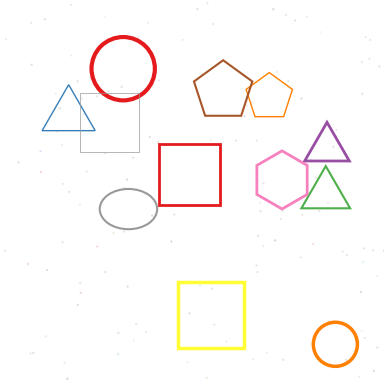[{"shape": "circle", "thickness": 3, "radius": 0.41, "center": [0.32, 0.822]}, {"shape": "square", "thickness": 2, "radius": 0.39, "center": [0.492, 0.547]}, {"shape": "triangle", "thickness": 1, "radius": 0.4, "center": [0.178, 0.7]}, {"shape": "triangle", "thickness": 1.5, "radius": 0.37, "center": [0.846, 0.495]}, {"shape": "triangle", "thickness": 2, "radius": 0.33, "center": [0.849, 0.615]}, {"shape": "circle", "thickness": 2.5, "radius": 0.29, "center": [0.871, 0.106]}, {"shape": "pentagon", "thickness": 1, "radius": 0.32, "center": [0.699, 0.748]}, {"shape": "square", "thickness": 2.5, "radius": 0.43, "center": [0.548, 0.181]}, {"shape": "pentagon", "thickness": 1.5, "radius": 0.4, "center": [0.58, 0.764]}, {"shape": "hexagon", "thickness": 2, "radius": 0.38, "center": [0.733, 0.533]}, {"shape": "oval", "thickness": 1.5, "radius": 0.37, "center": [0.334, 0.457]}, {"shape": "square", "thickness": 0.5, "radius": 0.38, "center": [0.284, 0.683]}]